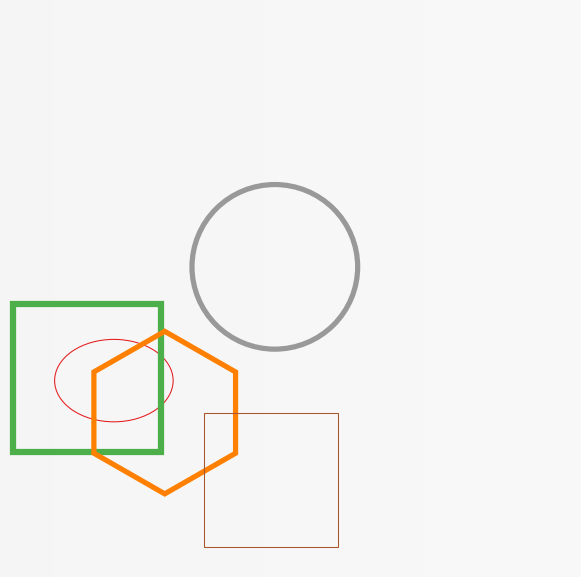[{"shape": "oval", "thickness": 0.5, "radius": 0.51, "center": [0.196, 0.34]}, {"shape": "square", "thickness": 3, "radius": 0.64, "center": [0.15, 0.344]}, {"shape": "hexagon", "thickness": 2.5, "radius": 0.7, "center": [0.283, 0.285]}, {"shape": "square", "thickness": 0.5, "radius": 0.58, "center": [0.466, 0.167]}, {"shape": "circle", "thickness": 2.5, "radius": 0.71, "center": [0.473, 0.537]}]